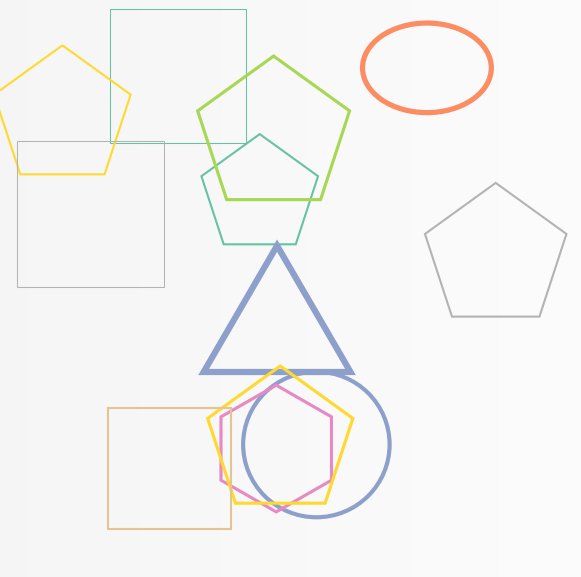[{"shape": "pentagon", "thickness": 1, "radius": 0.53, "center": [0.447, 0.661]}, {"shape": "square", "thickness": 0.5, "radius": 0.58, "center": [0.307, 0.867]}, {"shape": "oval", "thickness": 2.5, "radius": 0.55, "center": [0.734, 0.882]}, {"shape": "circle", "thickness": 2, "radius": 0.63, "center": [0.544, 0.229]}, {"shape": "triangle", "thickness": 3, "radius": 0.73, "center": [0.477, 0.428]}, {"shape": "hexagon", "thickness": 1.5, "radius": 0.55, "center": [0.475, 0.222]}, {"shape": "pentagon", "thickness": 1.5, "radius": 0.69, "center": [0.471, 0.765]}, {"shape": "pentagon", "thickness": 1.5, "radius": 0.66, "center": [0.482, 0.234]}, {"shape": "pentagon", "thickness": 1, "radius": 0.62, "center": [0.107, 0.797]}, {"shape": "square", "thickness": 1, "radius": 0.53, "center": [0.291, 0.188]}, {"shape": "pentagon", "thickness": 1, "radius": 0.64, "center": [0.853, 0.554]}, {"shape": "square", "thickness": 0.5, "radius": 0.63, "center": [0.156, 0.628]}]